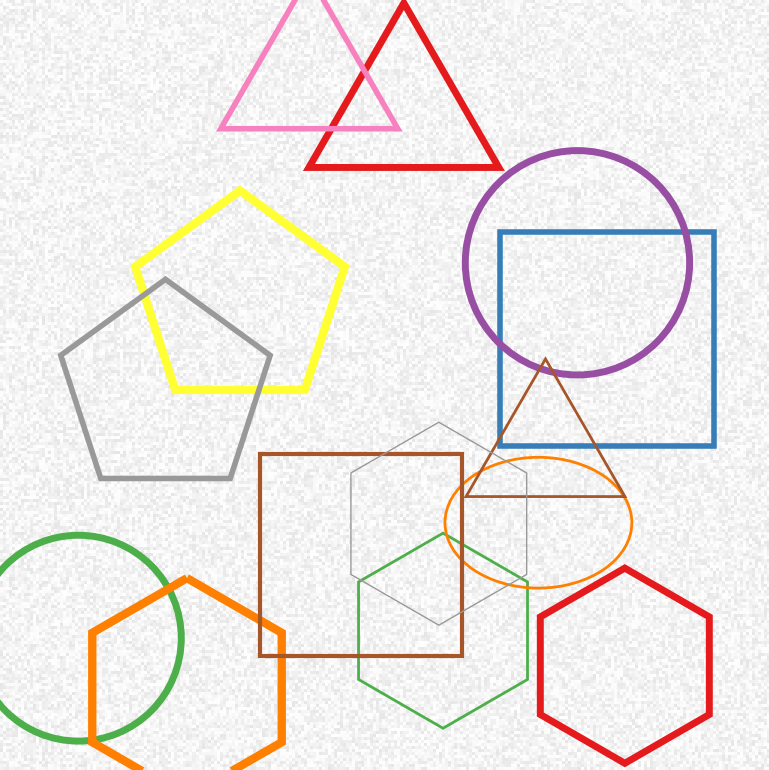[{"shape": "triangle", "thickness": 2.5, "radius": 0.71, "center": [0.525, 0.854]}, {"shape": "hexagon", "thickness": 2.5, "radius": 0.63, "center": [0.811, 0.135]}, {"shape": "square", "thickness": 2, "radius": 0.7, "center": [0.788, 0.56]}, {"shape": "circle", "thickness": 2.5, "radius": 0.67, "center": [0.102, 0.171]}, {"shape": "hexagon", "thickness": 1, "radius": 0.63, "center": [0.575, 0.181]}, {"shape": "circle", "thickness": 2.5, "radius": 0.73, "center": [0.75, 0.659]}, {"shape": "hexagon", "thickness": 3, "radius": 0.71, "center": [0.243, 0.107]}, {"shape": "oval", "thickness": 1, "radius": 0.61, "center": [0.699, 0.321]}, {"shape": "pentagon", "thickness": 3, "radius": 0.72, "center": [0.312, 0.609]}, {"shape": "triangle", "thickness": 1, "radius": 0.6, "center": [0.708, 0.415]}, {"shape": "square", "thickness": 1.5, "radius": 0.66, "center": [0.469, 0.279]}, {"shape": "triangle", "thickness": 2, "radius": 0.66, "center": [0.402, 0.899]}, {"shape": "pentagon", "thickness": 2, "radius": 0.71, "center": [0.215, 0.494]}, {"shape": "hexagon", "thickness": 0.5, "radius": 0.66, "center": [0.57, 0.32]}]